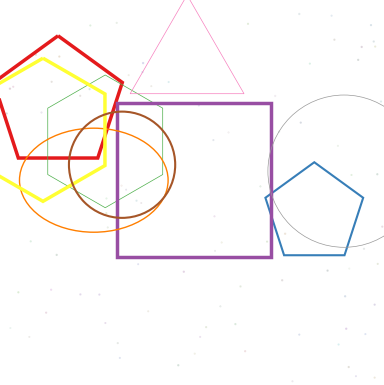[{"shape": "pentagon", "thickness": 2.5, "radius": 0.88, "center": [0.151, 0.732]}, {"shape": "pentagon", "thickness": 1.5, "radius": 0.67, "center": [0.816, 0.445]}, {"shape": "hexagon", "thickness": 0.5, "radius": 0.86, "center": [0.273, 0.633]}, {"shape": "square", "thickness": 2.5, "radius": 1.0, "center": [0.504, 0.533]}, {"shape": "oval", "thickness": 1, "radius": 0.97, "center": [0.244, 0.532]}, {"shape": "hexagon", "thickness": 2.5, "radius": 0.93, "center": [0.112, 0.663]}, {"shape": "circle", "thickness": 1.5, "radius": 0.69, "center": [0.317, 0.572]}, {"shape": "triangle", "thickness": 0.5, "radius": 0.85, "center": [0.486, 0.842]}, {"shape": "circle", "thickness": 0.5, "radius": 0.99, "center": [0.894, 0.555]}]